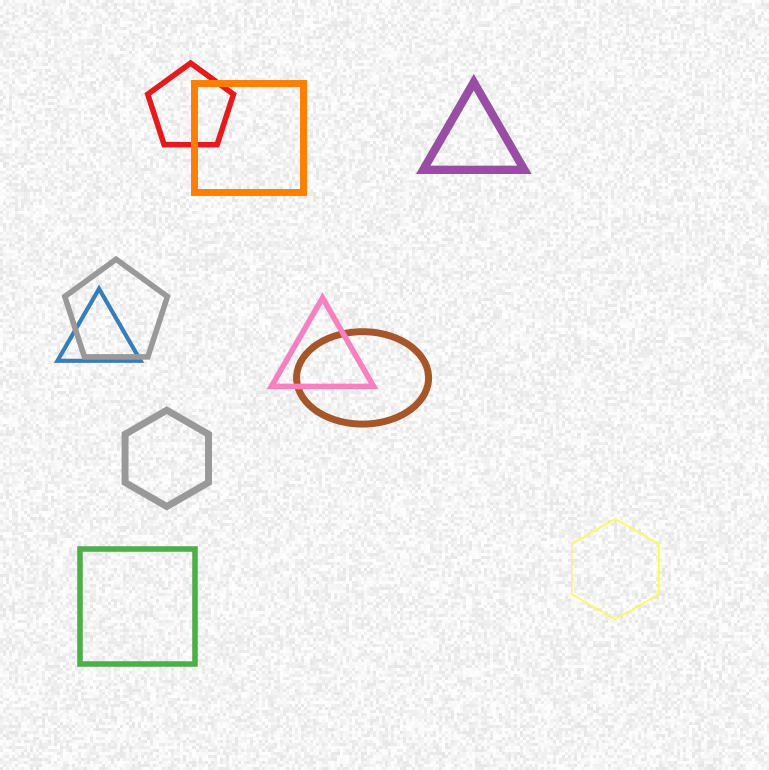[{"shape": "pentagon", "thickness": 2, "radius": 0.29, "center": [0.248, 0.86]}, {"shape": "triangle", "thickness": 1.5, "radius": 0.31, "center": [0.129, 0.563]}, {"shape": "square", "thickness": 2, "radius": 0.37, "center": [0.178, 0.212]}, {"shape": "triangle", "thickness": 3, "radius": 0.38, "center": [0.615, 0.817]}, {"shape": "square", "thickness": 2.5, "radius": 0.35, "center": [0.323, 0.821]}, {"shape": "hexagon", "thickness": 0.5, "radius": 0.33, "center": [0.799, 0.261]}, {"shape": "oval", "thickness": 2.5, "radius": 0.43, "center": [0.471, 0.509]}, {"shape": "triangle", "thickness": 2, "radius": 0.38, "center": [0.419, 0.536]}, {"shape": "pentagon", "thickness": 2, "radius": 0.35, "center": [0.151, 0.593]}, {"shape": "hexagon", "thickness": 2.5, "radius": 0.31, "center": [0.217, 0.405]}]